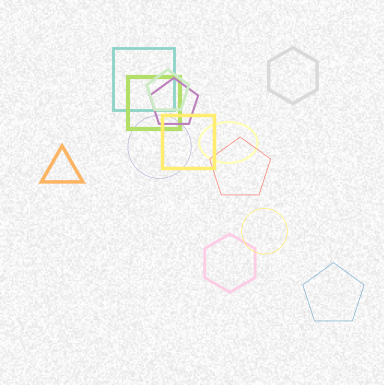[{"shape": "square", "thickness": 2, "radius": 0.4, "center": [0.373, 0.795]}, {"shape": "oval", "thickness": 1.5, "radius": 0.38, "center": [0.593, 0.63]}, {"shape": "circle", "thickness": 0.5, "radius": 0.41, "center": [0.414, 0.619]}, {"shape": "pentagon", "thickness": 0.5, "radius": 0.42, "center": [0.624, 0.561]}, {"shape": "pentagon", "thickness": 0.5, "radius": 0.42, "center": [0.866, 0.234]}, {"shape": "triangle", "thickness": 2.5, "radius": 0.31, "center": [0.161, 0.559]}, {"shape": "square", "thickness": 3, "radius": 0.34, "center": [0.401, 0.732]}, {"shape": "hexagon", "thickness": 2, "radius": 0.38, "center": [0.597, 0.317]}, {"shape": "hexagon", "thickness": 2.5, "radius": 0.36, "center": [0.761, 0.804]}, {"shape": "pentagon", "thickness": 1.5, "radius": 0.33, "center": [0.452, 0.732]}, {"shape": "pentagon", "thickness": 2, "radius": 0.29, "center": [0.436, 0.762]}, {"shape": "square", "thickness": 2.5, "radius": 0.34, "center": [0.488, 0.633]}, {"shape": "circle", "thickness": 0.5, "radius": 0.3, "center": [0.687, 0.399]}]